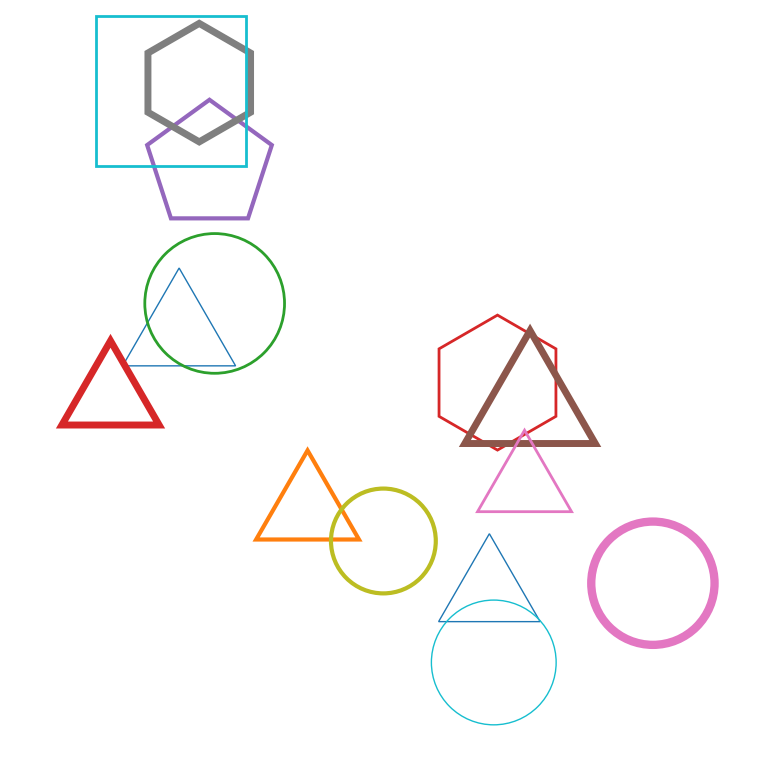[{"shape": "triangle", "thickness": 0.5, "radius": 0.42, "center": [0.233, 0.567]}, {"shape": "triangle", "thickness": 0.5, "radius": 0.38, "center": [0.636, 0.231]}, {"shape": "triangle", "thickness": 1.5, "radius": 0.39, "center": [0.399, 0.338]}, {"shape": "circle", "thickness": 1, "radius": 0.45, "center": [0.279, 0.606]}, {"shape": "hexagon", "thickness": 1, "radius": 0.44, "center": [0.646, 0.503]}, {"shape": "triangle", "thickness": 2.5, "radius": 0.36, "center": [0.144, 0.484]}, {"shape": "pentagon", "thickness": 1.5, "radius": 0.43, "center": [0.272, 0.785]}, {"shape": "triangle", "thickness": 2.5, "radius": 0.49, "center": [0.688, 0.473]}, {"shape": "triangle", "thickness": 1, "radius": 0.35, "center": [0.681, 0.371]}, {"shape": "circle", "thickness": 3, "radius": 0.4, "center": [0.848, 0.243]}, {"shape": "hexagon", "thickness": 2.5, "radius": 0.38, "center": [0.259, 0.893]}, {"shape": "circle", "thickness": 1.5, "radius": 0.34, "center": [0.498, 0.297]}, {"shape": "square", "thickness": 1, "radius": 0.49, "center": [0.222, 0.882]}, {"shape": "circle", "thickness": 0.5, "radius": 0.41, "center": [0.641, 0.14]}]